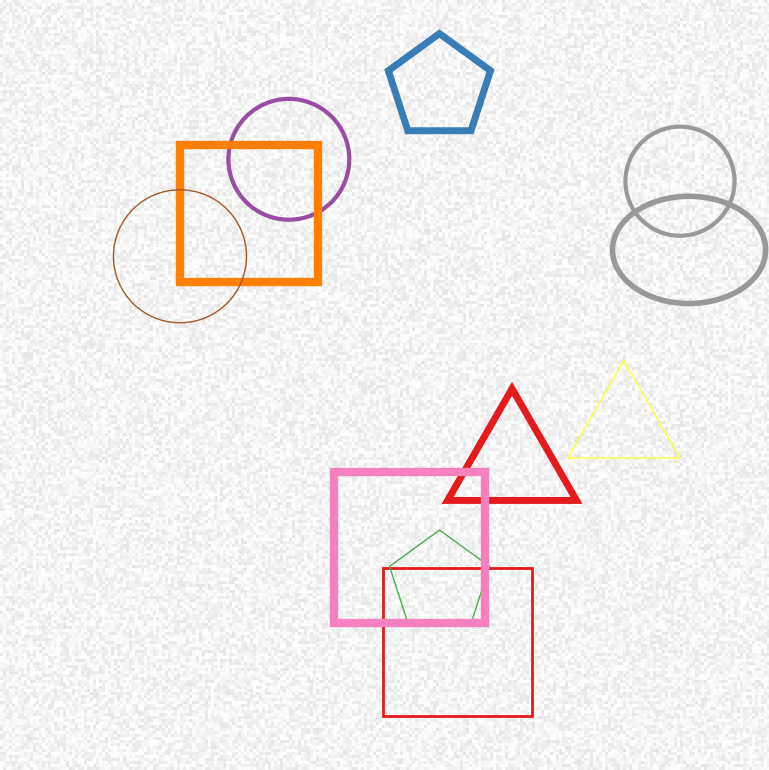[{"shape": "triangle", "thickness": 2.5, "radius": 0.48, "center": [0.665, 0.398]}, {"shape": "square", "thickness": 1, "radius": 0.48, "center": [0.594, 0.166]}, {"shape": "pentagon", "thickness": 2.5, "radius": 0.35, "center": [0.571, 0.887]}, {"shape": "pentagon", "thickness": 0.5, "radius": 0.34, "center": [0.571, 0.243]}, {"shape": "circle", "thickness": 1.5, "radius": 0.39, "center": [0.375, 0.793]}, {"shape": "square", "thickness": 3, "radius": 0.45, "center": [0.323, 0.723]}, {"shape": "triangle", "thickness": 0.5, "radius": 0.42, "center": [0.81, 0.447]}, {"shape": "circle", "thickness": 0.5, "radius": 0.43, "center": [0.234, 0.667]}, {"shape": "square", "thickness": 3, "radius": 0.49, "center": [0.532, 0.289]}, {"shape": "oval", "thickness": 2, "radius": 0.5, "center": [0.895, 0.675]}, {"shape": "circle", "thickness": 1.5, "radius": 0.35, "center": [0.883, 0.765]}]